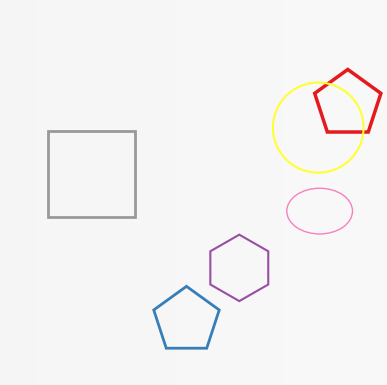[{"shape": "pentagon", "thickness": 2.5, "radius": 0.45, "center": [0.898, 0.73]}, {"shape": "pentagon", "thickness": 2, "radius": 0.44, "center": [0.481, 0.167]}, {"shape": "hexagon", "thickness": 1.5, "radius": 0.43, "center": [0.618, 0.304]}, {"shape": "circle", "thickness": 1.5, "radius": 0.59, "center": [0.821, 0.669]}, {"shape": "oval", "thickness": 1, "radius": 0.42, "center": [0.825, 0.452]}, {"shape": "square", "thickness": 2, "radius": 0.56, "center": [0.237, 0.549]}]